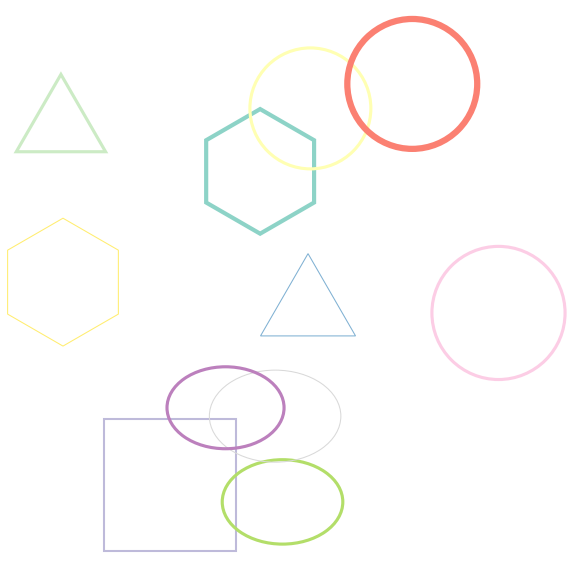[{"shape": "hexagon", "thickness": 2, "radius": 0.54, "center": [0.45, 0.702]}, {"shape": "circle", "thickness": 1.5, "radius": 0.52, "center": [0.537, 0.811]}, {"shape": "square", "thickness": 1, "radius": 0.57, "center": [0.295, 0.159]}, {"shape": "circle", "thickness": 3, "radius": 0.56, "center": [0.714, 0.854]}, {"shape": "triangle", "thickness": 0.5, "radius": 0.47, "center": [0.533, 0.465]}, {"shape": "oval", "thickness": 1.5, "radius": 0.52, "center": [0.489, 0.13]}, {"shape": "circle", "thickness": 1.5, "radius": 0.58, "center": [0.863, 0.457]}, {"shape": "oval", "thickness": 0.5, "radius": 0.57, "center": [0.476, 0.279]}, {"shape": "oval", "thickness": 1.5, "radius": 0.51, "center": [0.391, 0.293]}, {"shape": "triangle", "thickness": 1.5, "radius": 0.45, "center": [0.106, 0.781]}, {"shape": "hexagon", "thickness": 0.5, "radius": 0.55, "center": [0.109, 0.511]}]